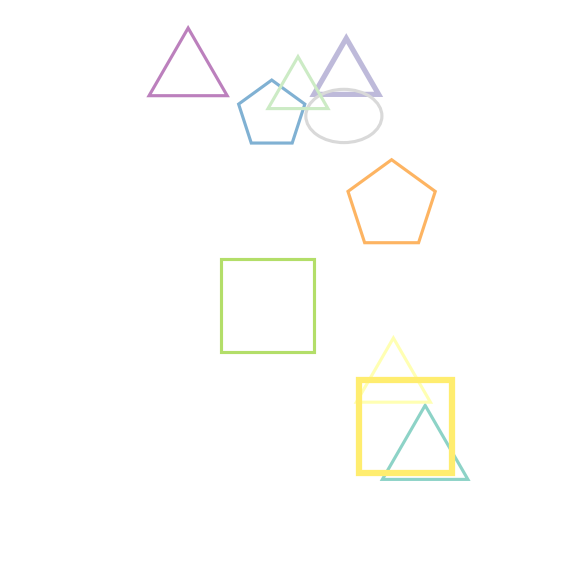[{"shape": "triangle", "thickness": 1.5, "radius": 0.43, "center": [0.736, 0.212]}, {"shape": "triangle", "thickness": 1.5, "radius": 0.37, "center": [0.681, 0.34]}, {"shape": "triangle", "thickness": 2.5, "radius": 0.32, "center": [0.6, 0.868]}, {"shape": "pentagon", "thickness": 1.5, "radius": 0.3, "center": [0.471, 0.8]}, {"shape": "pentagon", "thickness": 1.5, "radius": 0.4, "center": [0.678, 0.643]}, {"shape": "square", "thickness": 1.5, "radius": 0.4, "center": [0.463, 0.47]}, {"shape": "oval", "thickness": 1.5, "radius": 0.33, "center": [0.595, 0.798]}, {"shape": "triangle", "thickness": 1.5, "radius": 0.39, "center": [0.326, 0.872]}, {"shape": "triangle", "thickness": 1.5, "radius": 0.3, "center": [0.516, 0.841]}, {"shape": "square", "thickness": 3, "radius": 0.4, "center": [0.702, 0.261]}]